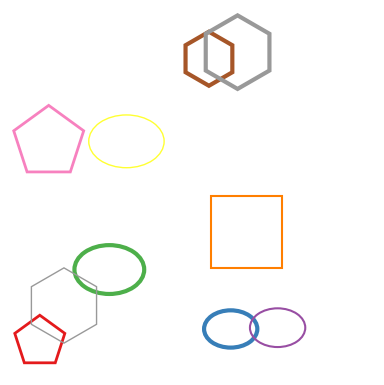[{"shape": "pentagon", "thickness": 2, "radius": 0.34, "center": [0.103, 0.113]}, {"shape": "oval", "thickness": 3, "radius": 0.35, "center": [0.599, 0.146]}, {"shape": "oval", "thickness": 3, "radius": 0.45, "center": [0.284, 0.3]}, {"shape": "oval", "thickness": 1.5, "radius": 0.36, "center": [0.721, 0.149]}, {"shape": "square", "thickness": 1.5, "radius": 0.46, "center": [0.64, 0.397]}, {"shape": "oval", "thickness": 1, "radius": 0.49, "center": [0.328, 0.633]}, {"shape": "hexagon", "thickness": 3, "radius": 0.35, "center": [0.543, 0.847]}, {"shape": "pentagon", "thickness": 2, "radius": 0.48, "center": [0.127, 0.631]}, {"shape": "hexagon", "thickness": 1, "radius": 0.49, "center": [0.166, 0.206]}, {"shape": "hexagon", "thickness": 3, "radius": 0.48, "center": [0.617, 0.865]}]